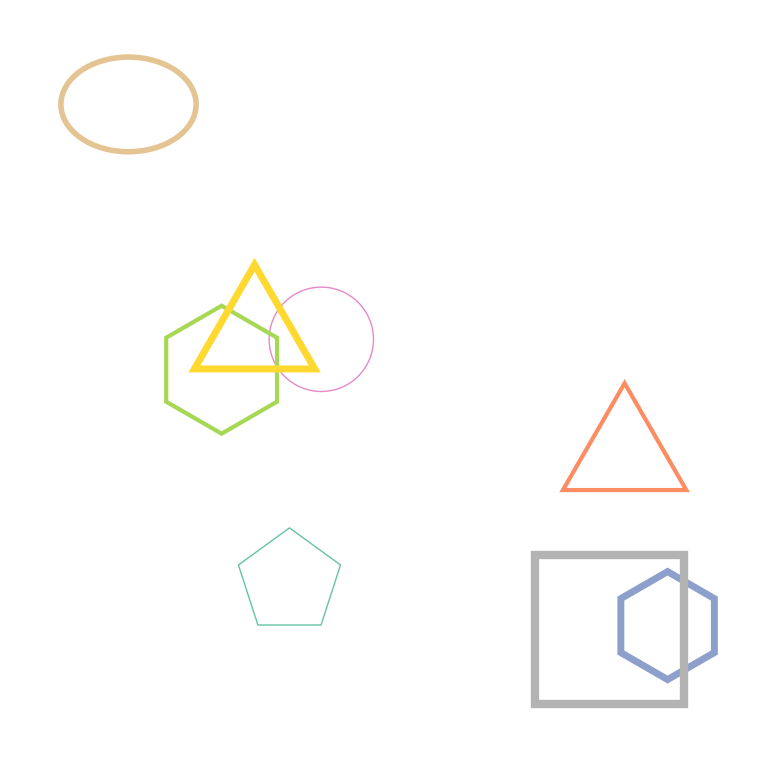[{"shape": "pentagon", "thickness": 0.5, "radius": 0.35, "center": [0.376, 0.245]}, {"shape": "triangle", "thickness": 1.5, "radius": 0.46, "center": [0.811, 0.41]}, {"shape": "hexagon", "thickness": 2.5, "radius": 0.35, "center": [0.867, 0.188]}, {"shape": "circle", "thickness": 0.5, "radius": 0.34, "center": [0.417, 0.559]}, {"shape": "hexagon", "thickness": 1.5, "radius": 0.42, "center": [0.288, 0.52]}, {"shape": "triangle", "thickness": 2.5, "radius": 0.45, "center": [0.331, 0.566]}, {"shape": "oval", "thickness": 2, "radius": 0.44, "center": [0.167, 0.864]}, {"shape": "square", "thickness": 3, "radius": 0.48, "center": [0.792, 0.182]}]